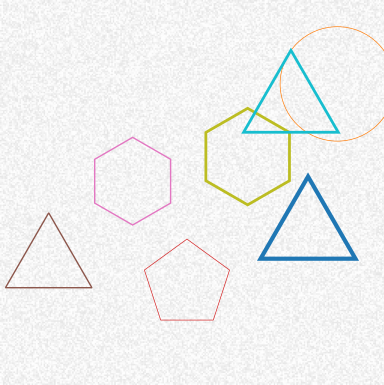[{"shape": "triangle", "thickness": 3, "radius": 0.71, "center": [0.8, 0.399]}, {"shape": "circle", "thickness": 0.5, "radius": 0.74, "center": [0.876, 0.782]}, {"shape": "pentagon", "thickness": 0.5, "radius": 0.58, "center": [0.486, 0.263]}, {"shape": "triangle", "thickness": 1, "radius": 0.65, "center": [0.126, 0.318]}, {"shape": "hexagon", "thickness": 1, "radius": 0.57, "center": [0.345, 0.529]}, {"shape": "hexagon", "thickness": 2, "radius": 0.63, "center": [0.643, 0.593]}, {"shape": "triangle", "thickness": 2, "radius": 0.71, "center": [0.756, 0.727]}]